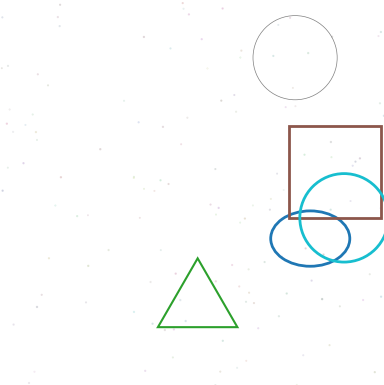[{"shape": "oval", "thickness": 2, "radius": 0.51, "center": [0.806, 0.38]}, {"shape": "triangle", "thickness": 1.5, "radius": 0.6, "center": [0.513, 0.21]}, {"shape": "square", "thickness": 2, "radius": 0.6, "center": [0.871, 0.553]}, {"shape": "circle", "thickness": 0.5, "radius": 0.55, "center": [0.766, 0.85]}, {"shape": "circle", "thickness": 2, "radius": 0.57, "center": [0.894, 0.434]}]